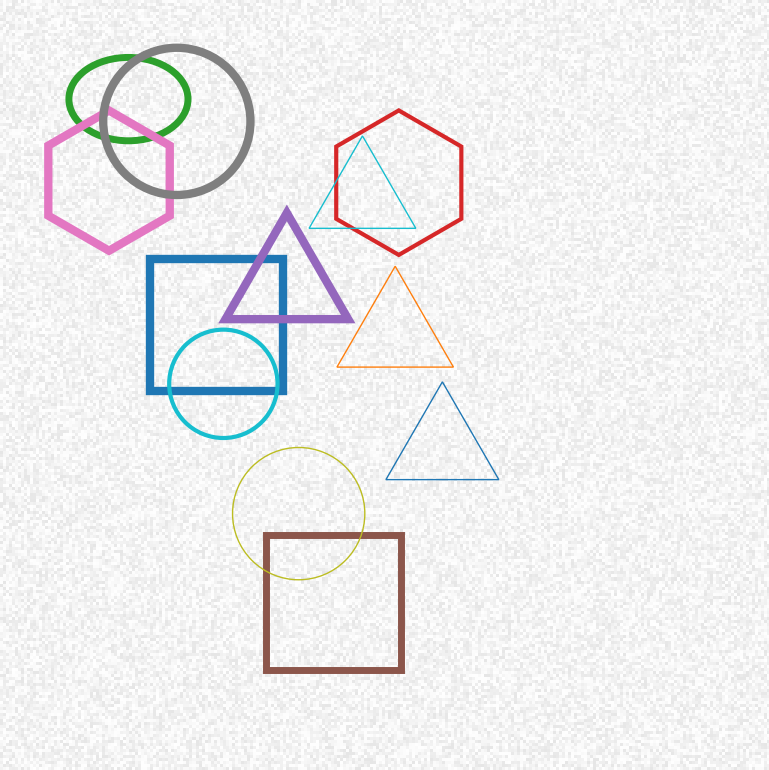[{"shape": "triangle", "thickness": 0.5, "radius": 0.42, "center": [0.575, 0.419]}, {"shape": "square", "thickness": 3, "radius": 0.43, "center": [0.281, 0.578]}, {"shape": "triangle", "thickness": 0.5, "radius": 0.44, "center": [0.513, 0.567]}, {"shape": "oval", "thickness": 2.5, "radius": 0.39, "center": [0.167, 0.871]}, {"shape": "hexagon", "thickness": 1.5, "radius": 0.47, "center": [0.518, 0.763]}, {"shape": "triangle", "thickness": 3, "radius": 0.46, "center": [0.373, 0.632]}, {"shape": "square", "thickness": 2.5, "radius": 0.44, "center": [0.433, 0.218]}, {"shape": "hexagon", "thickness": 3, "radius": 0.46, "center": [0.142, 0.765]}, {"shape": "circle", "thickness": 3, "radius": 0.48, "center": [0.23, 0.842]}, {"shape": "circle", "thickness": 0.5, "radius": 0.43, "center": [0.388, 0.333]}, {"shape": "circle", "thickness": 1.5, "radius": 0.35, "center": [0.29, 0.502]}, {"shape": "triangle", "thickness": 0.5, "radius": 0.4, "center": [0.471, 0.743]}]